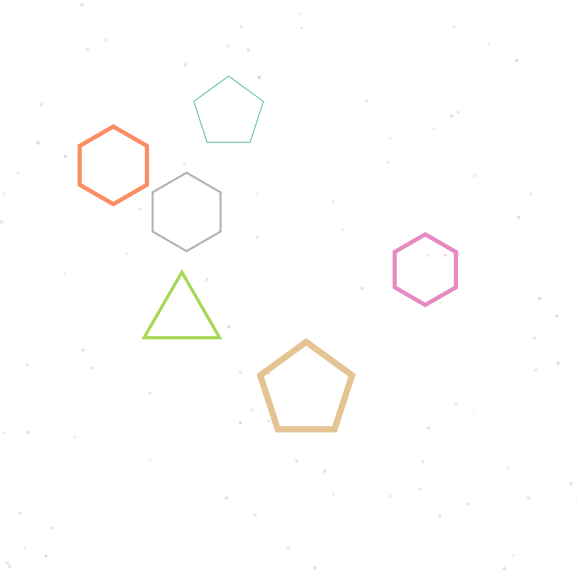[{"shape": "pentagon", "thickness": 0.5, "radius": 0.32, "center": [0.396, 0.804]}, {"shape": "hexagon", "thickness": 2, "radius": 0.34, "center": [0.196, 0.713]}, {"shape": "hexagon", "thickness": 2, "radius": 0.31, "center": [0.736, 0.532]}, {"shape": "triangle", "thickness": 1.5, "radius": 0.38, "center": [0.315, 0.452]}, {"shape": "pentagon", "thickness": 3, "radius": 0.42, "center": [0.53, 0.323]}, {"shape": "hexagon", "thickness": 1, "radius": 0.34, "center": [0.323, 0.632]}]